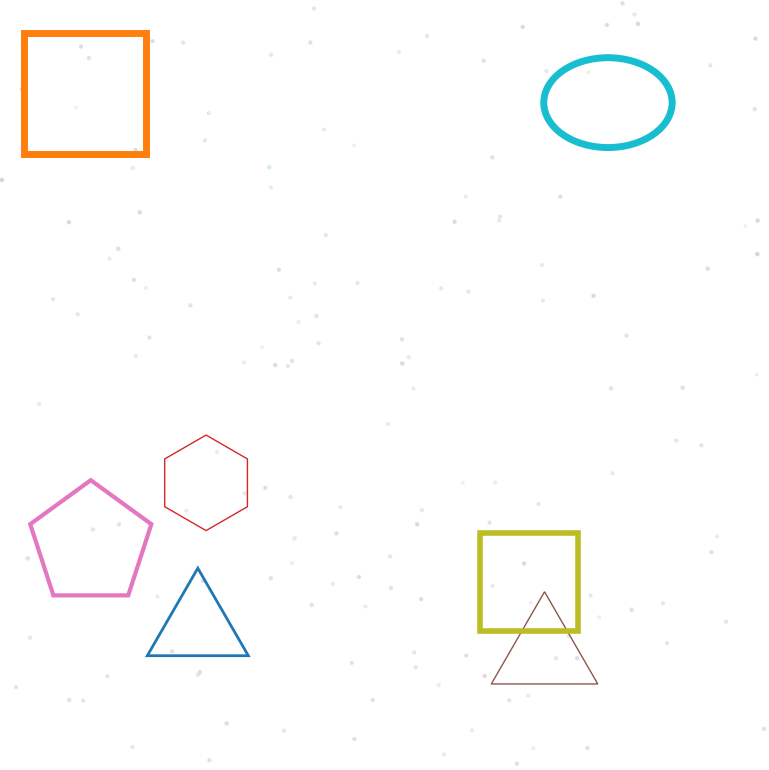[{"shape": "triangle", "thickness": 1, "radius": 0.38, "center": [0.257, 0.186]}, {"shape": "square", "thickness": 2.5, "radius": 0.4, "center": [0.11, 0.879]}, {"shape": "hexagon", "thickness": 0.5, "radius": 0.31, "center": [0.268, 0.373]}, {"shape": "triangle", "thickness": 0.5, "radius": 0.4, "center": [0.707, 0.152]}, {"shape": "pentagon", "thickness": 1.5, "radius": 0.41, "center": [0.118, 0.294]}, {"shape": "square", "thickness": 2, "radius": 0.32, "center": [0.687, 0.244]}, {"shape": "oval", "thickness": 2.5, "radius": 0.42, "center": [0.79, 0.867]}]